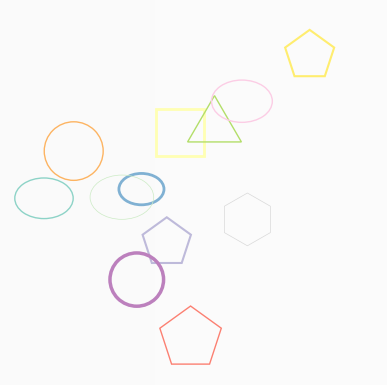[{"shape": "oval", "thickness": 1, "radius": 0.38, "center": [0.114, 0.485]}, {"shape": "square", "thickness": 2, "radius": 0.31, "center": [0.464, 0.655]}, {"shape": "pentagon", "thickness": 1.5, "radius": 0.33, "center": [0.43, 0.37]}, {"shape": "pentagon", "thickness": 1, "radius": 0.42, "center": [0.492, 0.122]}, {"shape": "oval", "thickness": 2, "radius": 0.29, "center": [0.365, 0.509]}, {"shape": "circle", "thickness": 1, "radius": 0.38, "center": [0.19, 0.608]}, {"shape": "triangle", "thickness": 1, "radius": 0.4, "center": [0.554, 0.671]}, {"shape": "oval", "thickness": 1, "radius": 0.39, "center": [0.624, 0.737]}, {"shape": "hexagon", "thickness": 0.5, "radius": 0.34, "center": [0.638, 0.43]}, {"shape": "circle", "thickness": 2.5, "radius": 0.35, "center": [0.353, 0.274]}, {"shape": "oval", "thickness": 0.5, "radius": 0.41, "center": [0.315, 0.488]}, {"shape": "pentagon", "thickness": 1.5, "radius": 0.33, "center": [0.799, 0.856]}]